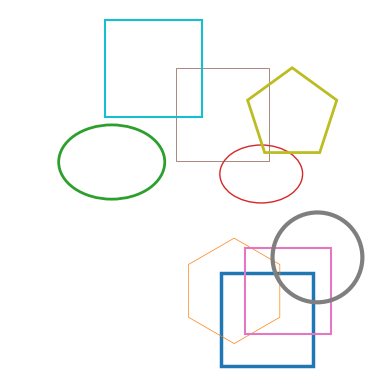[{"shape": "square", "thickness": 2.5, "radius": 0.6, "center": [0.694, 0.17]}, {"shape": "hexagon", "thickness": 0.5, "radius": 0.68, "center": [0.608, 0.244]}, {"shape": "oval", "thickness": 2, "radius": 0.69, "center": [0.29, 0.579]}, {"shape": "oval", "thickness": 1, "radius": 0.54, "center": [0.678, 0.548]}, {"shape": "square", "thickness": 0.5, "radius": 0.6, "center": [0.578, 0.703]}, {"shape": "square", "thickness": 1.5, "radius": 0.55, "center": [0.748, 0.244]}, {"shape": "circle", "thickness": 3, "radius": 0.58, "center": [0.825, 0.332]}, {"shape": "pentagon", "thickness": 2, "radius": 0.61, "center": [0.759, 0.702]}, {"shape": "square", "thickness": 1.5, "radius": 0.63, "center": [0.399, 0.823]}]